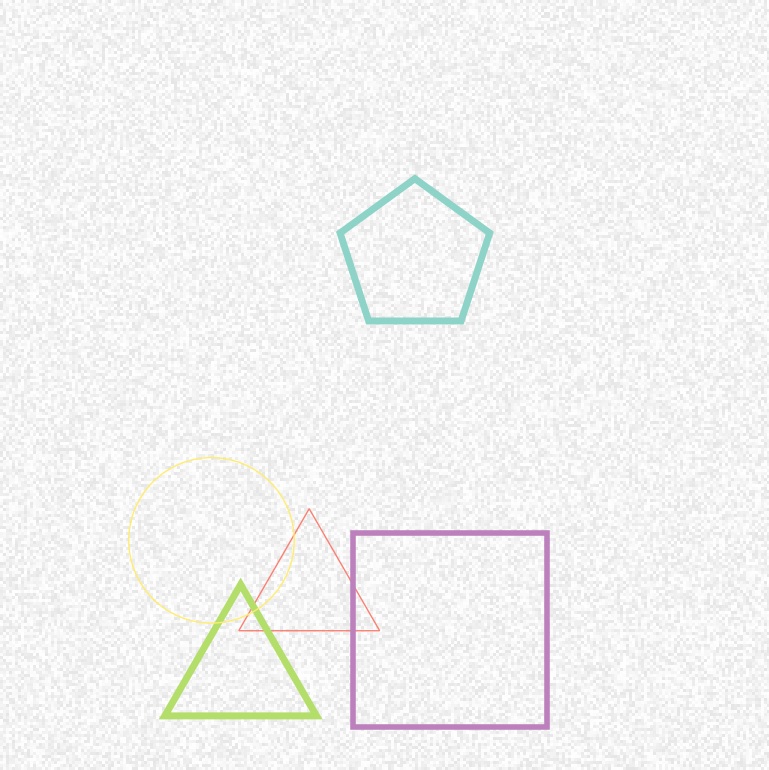[{"shape": "pentagon", "thickness": 2.5, "radius": 0.51, "center": [0.539, 0.666]}, {"shape": "triangle", "thickness": 0.5, "radius": 0.53, "center": [0.402, 0.234]}, {"shape": "triangle", "thickness": 2.5, "radius": 0.57, "center": [0.313, 0.127]}, {"shape": "square", "thickness": 2, "radius": 0.63, "center": [0.584, 0.182]}, {"shape": "circle", "thickness": 0.5, "radius": 0.54, "center": [0.275, 0.298]}]